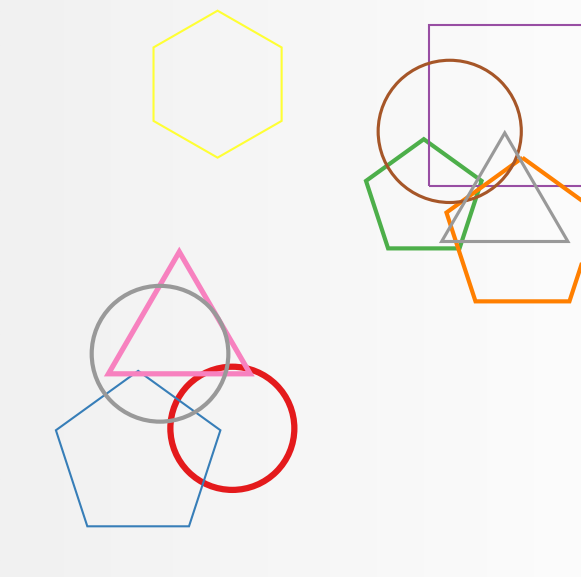[{"shape": "circle", "thickness": 3, "radius": 0.53, "center": [0.4, 0.257]}, {"shape": "pentagon", "thickness": 1, "radius": 0.74, "center": [0.238, 0.208]}, {"shape": "pentagon", "thickness": 2, "radius": 0.52, "center": [0.729, 0.654]}, {"shape": "square", "thickness": 1, "radius": 0.7, "center": [0.877, 0.816]}, {"shape": "pentagon", "thickness": 2, "radius": 0.69, "center": [0.899, 0.589]}, {"shape": "hexagon", "thickness": 1, "radius": 0.64, "center": [0.374, 0.853]}, {"shape": "circle", "thickness": 1.5, "radius": 0.62, "center": [0.774, 0.772]}, {"shape": "triangle", "thickness": 2.5, "radius": 0.7, "center": [0.308, 0.422]}, {"shape": "circle", "thickness": 2, "radius": 0.59, "center": [0.275, 0.387]}, {"shape": "triangle", "thickness": 1.5, "radius": 0.63, "center": [0.868, 0.644]}]